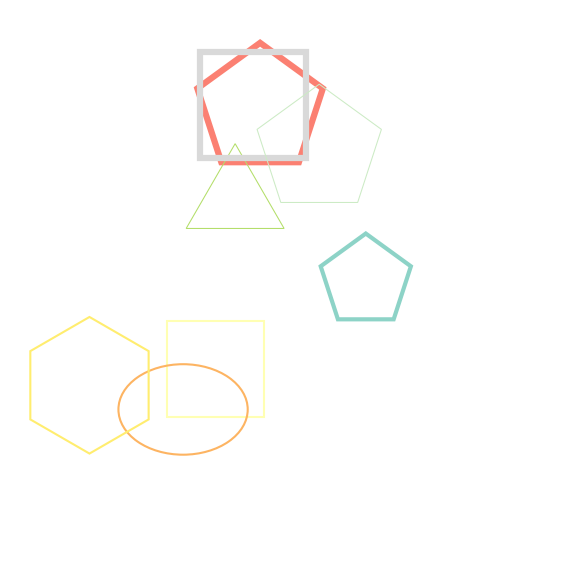[{"shape": "pentagon", "thickness": 2, "radius": 0.41, "center": [0.633, 0.513]}, {"shape": "square", "thickness": 1, "radius": 0.42, "center": [0.373, 0.36]}, {"shape": "pentagon", "thickness": 3, "radius": 0.57, "center": [0.45, 0.811]}, {"shape": "oval", "thickness": 1, "radius": 0.56, "center": [0.317, 0.29]}, {"shape": "triangle", "thickness": 0.5, "radius": 0.49, "center": [0.407, 0.652]}, {"shape": "square", "thickness": 3, "radius": 0.46, "center": [0.438, 0.818]}, {"shape": "pentagon", "thickness": 0.5, "radius": 0.57, "center": [0.553, 0.74]}, {"shape": "hexagon", "thickness": 1, "radius": 0.59, "center": [0.155, 0.332]}]